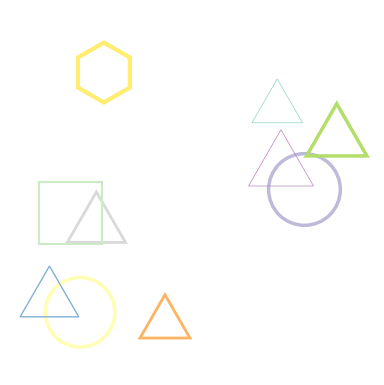[{"shape": "triangle", "thickness": 0.5, "radius": 0.38, "center": [0.72, 0.719]}, {"shape": "circle", "thickness": 2.5, "radius": 0.45, "center": [0.208, 0.189]}, {"shape": "circle", "thickness": 2.5, "radius": 0.47, "center": [0.791, 0.508]}, {"shape": "triangle", "thickness": 1, "radius": 0.44, "center": [0.128, 0.221]}, {"shape": "triangle", "thickness": 2, "radius": 0.37, "center": [0.428, 0.159]}, {"shape": "triangle", "thickness": 2.5, "radius": 0.45, "center": [0.875, 0.64]}, {"shape": "triangle", "thickness": 2, "radius": 0.44, "center": [0.25, 0.414]}, {"shape": "triangle", "thickness": 0.5, "radius": 0.49, "center": [0.73, 0.566]}, {"shape": "square", "thickness": 1.5, "radius": 0.4, "center": [0.183, 0.447]}, {"shape": "hexagon", "thickness": 3, "radius": 0.39, "center": [0.27, 0.812]}]